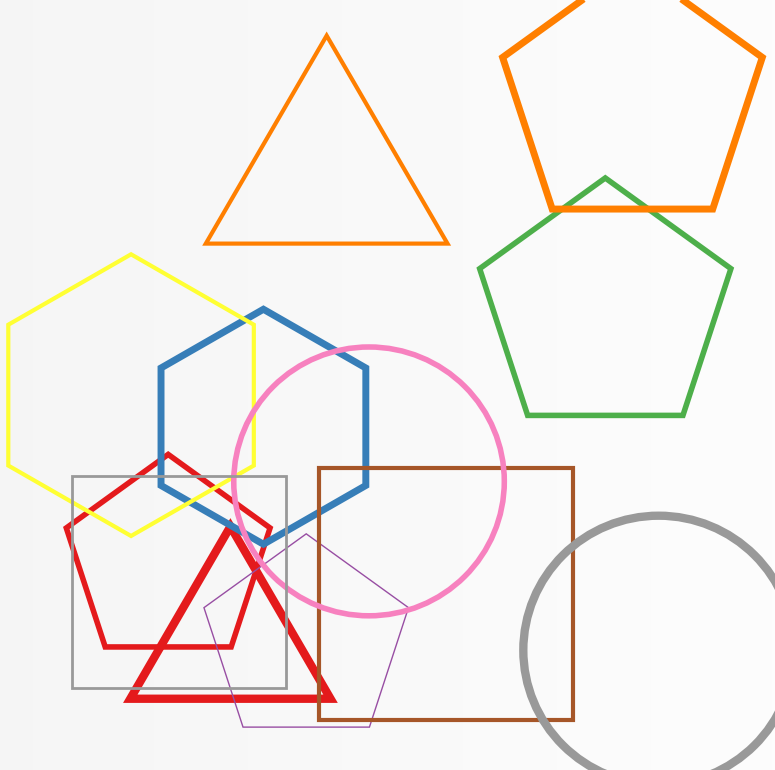[{"shape": "pentagon", "thickness": 2, "radius": 0.69, "center": [0.217, 0.272]}, {"shape": "triangle", "thickness": 3, "radius": 0.75, "center": [0.297, 0.167]}, {"shape": "hexagon", "thickness": 2.5, "radius": 0.76, "center": [0.34, 0.446]}, {"shape": "pentagon", "thickness": 2, "radius": 0.85, "center": [0.781, 0.598]}, {"shape": "pentagon", "thickness": 0.5, "radius": 0.69, "center": [0.395, 0.168]}, {"shape": "pentagon", "thickness": 2.5, "radius": 0.88, "center": [0.816, 0.871]}, {"shape": "triangle", "thickness": 1.5, "radius": 0.9, "center": [0.421, 0.774]}, {"shape": "hexagon", "thickness": 1.5, "radius": 0.91, "center": [0.169, 0.487]}, {"shape": "square", "thickness": 1.5, "radius": 0.82, "center": [0.576, 0.229]}, {"shape": "circle", "thickness": 2, "radius": 0.87, "center": [0.476, 0.375]}, {"shape": "square", "thickness": 1, "radius": 0.69, "center": [0.231, 0.244]}, {"shape": "circle", "thickness": 3, "radius": 0.87, "center": [0.85, 0.156]}]